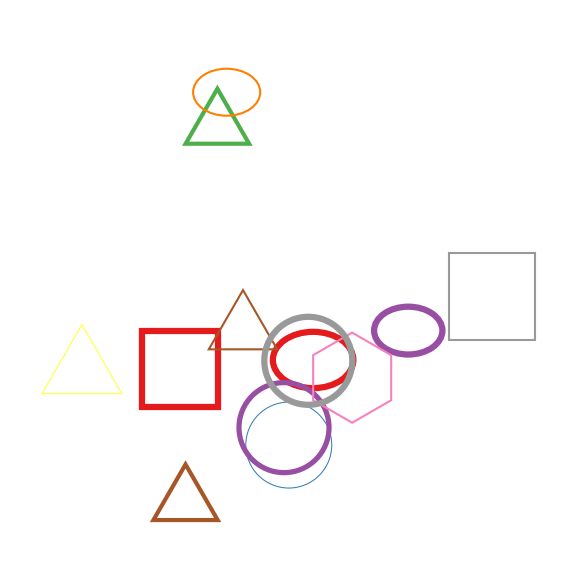[{"shape": "square", "thickness": 3, "radius": 0.33, "center": [0.312, 0.361]}, {"shape": "oval", "thickness": 3, "radius": 0.35, "center": [0.542, 0.376]}, {"shape": "circle", "thickness": 0.5, "radius": 0.37, "center": [0.5, 0.228]}, {"shape": "triangle", "thickness": 2, "radius": 0.32, "center": [0.376, 0.782]}, {"shape": "oval", "thickness": 3, "radius": 0.3, "center": [0.707, 0.427]}, {"shape": "circle", "thickness": 2.5, "radius": 0.39, "center": [0.492, 0.259]}, {"shape": "oval", "thickness": 1, "radius": 0.29, "center": [0.392, 0.839]}, {"shape": "triangle", "thickness": 0.5, "radius": 0.4, "center": [0.142, 0.357]}, {"shape": "triangle", "thickness": 1, "radius": 0.34, "center": [0.421, 0.428]}, {"shape": "triangle", "thickness": 2, "radius": 0.32, "center": [0.321, 0.131]}, {"shape": "hexagon", "thickness": 1, "radius": 0.39, "center": [0.61, 0.345]}, {"shape": "circle", "thickness": 3, "radius": 0.38, "center": [0.534, 0.374]}, {"shape": "square", "thickness": 1, "radius": 0.38, "center": [0.852, 0.486]}]